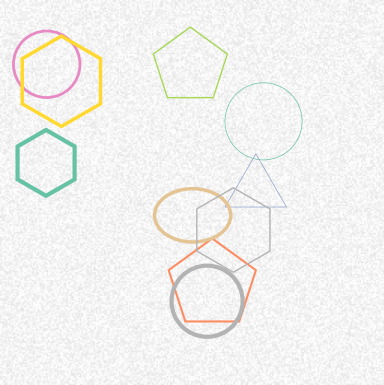[{"shape": "circle", "thickness": 0.5, "radius": 0.5, "center": [0.685, 0.685]}, {"shape": "hexagon", "thickness": 3, "radius": 0.43, "center": [0.12, 0.577]}, {"shape": "pentagon", "thickness": 1.5, "radius": 0.6, "center": [0.551, 0.261]}, {"shape": "triangle", "thickness": 0.5, "radius": 0.46, "center": [0.664, 0.508]}, {"shape": "circle", "thickness": 2, "radius": 0.43, "center": [0.121, 0.833]}, {"shape": "pentagon", "thickness": 1, "radius": 0.51, "center": [0.494, 0.828]}, {"shape": "hexagon", "thickness": 2.5, "radius": 0.59, "center": [0.159, 0.789]}, {"shape": "oval", "thickness": 2.5, "radius": 0.49, "center": [0.5, 0.441]}, {"shape": "hexagon", "thickness": 1, "radius": 0.55, "center": [0.606, 0.403]}, {"shape": "circle", "thickness": 3, "radius": 0.46, "center": [0.538, 0.218]}]